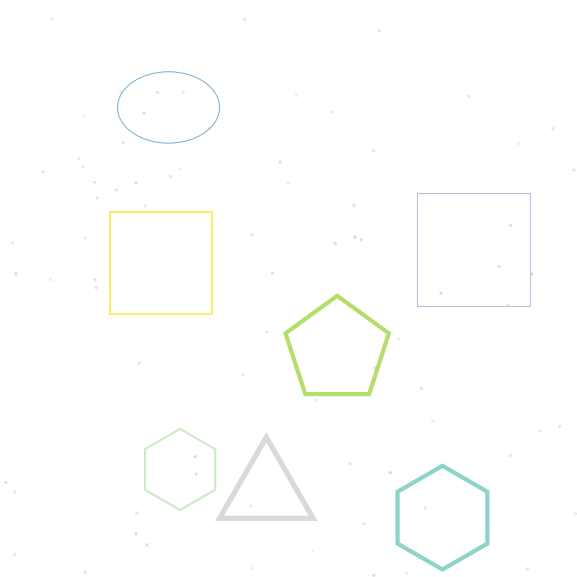[{"shape": "hexagon", "thickness": 2, "radius": 0.45, "center": [0.766, 0.103]}, {"shape": "square", "thickness": 0.5, "radius": 0.49, "center": [0.82, 0.567]}, {"shape": "oval", "thickness": 0.5, "radius": 0.44, "center": [0.292, 0.813]}, {"shape": "pentagon", "thickness": 2, "radius": 0.47, "center": [0.584, 0.393]}, {"shape": "triangle", "thickness": 2.5, "radius": 0.47, "center": [0.461, 0.148]}, {"shape": "hexagon", "thickness": 1, "radius": 0.35, "center": [0.312, 0.186]}, {"shape": "square", "thickness": 1, "radius": 0.44, "center": [0.279, 0.544]}]